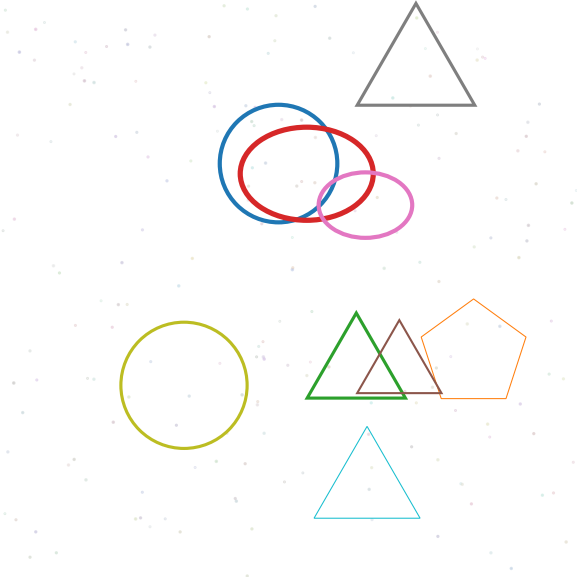[{"shape": "circle", "thickness": 2, "radius": 0.51, "center": [0.482, 0.716]}, {"shape": "pentagon", "thickness": 0.5, "radius": 0.48, "center": [0.82, 0.386]}, {"shape": "triangle", "thickness": 1.5, "radius": 0.49, "center": [0.617, 0.359]}, {"shape": "oval", "thickness": 2.5, "radius": 0.58, "center": [0.531, 0.698]}, {"shape": "triangle", "thickness": 1, "radius": 0.42, "center": [0.691, 0.361]}, {"shape": "oval", "thickness": 2, "radius": 0.41, "center": [0.633, 0.644]}, {"shape": "triangle", "thickness": 1.5, "radius": 0.59, "center": [0.72, 0.876]}, {"shape": "circle", "thickness": 1.5, "radius": 0.55, "center": [0.319, 0.332]}, {"shape": "triangle", "thickness": 0.5, "radius": 0.53, "center": [0.636, 0.155]}]